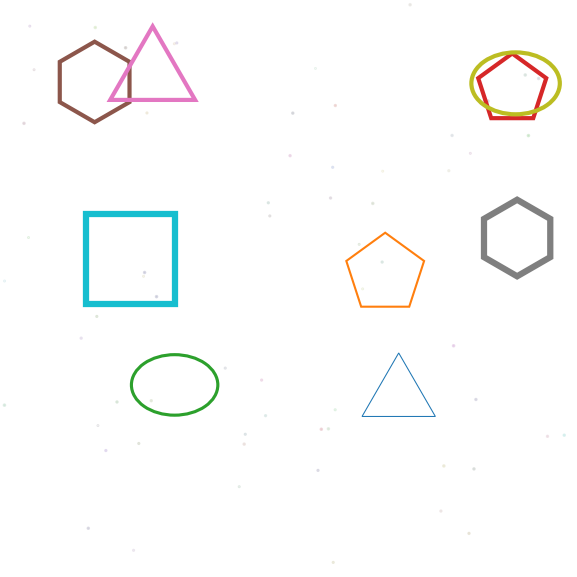[{"shape": "triangle", "thickness": 0.5, "radius": 0.37, "center": [0.69, 0.315]}, {"shape": "pentagon", "thickness": 1, "radius": 0.35, "center": [0.667, 0.525]}, {"shape": "oval", "thickness": 1.5, "radius": 0.37, "center": [0.302, 0.333]}, {"shape": "pentagon", "thickness": 2, "radius": 0.31, "center": [0.887, 0.845]}, {"shape": "hexagon", "thickness": 2, "radius": 0.35, "center": [0.164, 0.857]}, {"shape": "triangle", "thickness": 2, "radius": 0.42, "center": [0.264, 0.869]}, {"shape": "hexagon", "thickness": 3, "radius": 0.33, "center": [0.895, 0.587]}, {"shape": "oval", "thickness": 2, "radius": 0.38, "center": [0.893, 0.855]}, {"shape": "square", "thickness": 3, "radius": 0.39, "center": [0.226, 0.551]}]